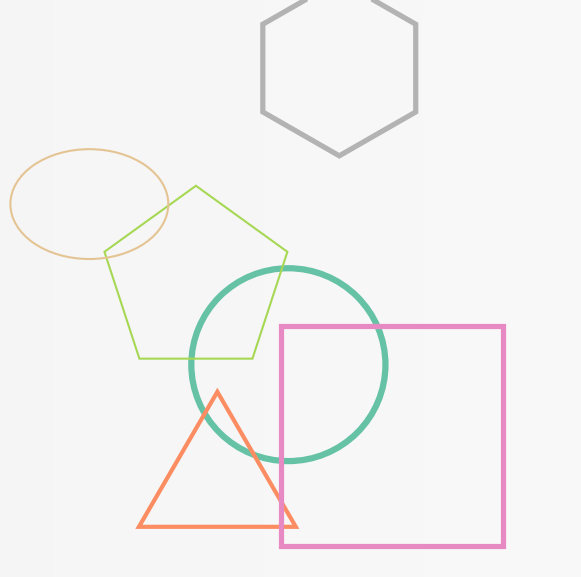[{"shape": "circle", "thickness": 3, "radius": 0.83, "center": [0.496, 0.368]}, {"shape": "triangle", "thickness": 2, "radius": 0.78, "center": [0.374, 0.165]}, {"shape": "square", "thickness": 2.5, "radius": 0.95, "center": [0.674, 0.244]}, {"shape": "pentagon", "thickness": 1, "radius": 0.83, "center": [0.337, 0.512]}, {"shape": "oval", "thickness": 1, "radius": 0.68, "center": [0.154, 0.646]}, {"shape": "hexagon", "thickness": 2.5, "radius": 0.76, "center": [0.584, 0.881]}]